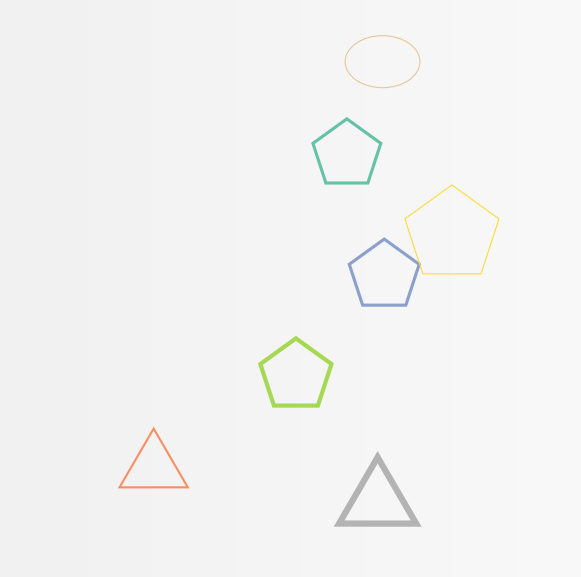[{"shape": "pentagon", "thickness": 1.5, "radius": 0.31, "center": [0.597, 0.732]}, {"shape": "triangle", "thickness": 1, "radius": 0.34, "center": [0.264, 0.189]}, {"shape": "pentagon", "thickness": 1.5, "radius": 0.32, "center": [0.661, 0.522]}, {"shape": "pentagon", "thickness": 2, "radius": 0.32, "center": [0.509, 0.349]}, {"shape": "pentagon", "thickness": 0.5, "radius": 0.43, "center": [0.778, 0.594]}, {"shape": "oval", "thickness": 0.5, "radius": 0.32, "center": [0.658, 0.892]}, {"shape": "triangle", "thickness": 3, "radius": 0.38, "center": [0.65, 0.131]}]